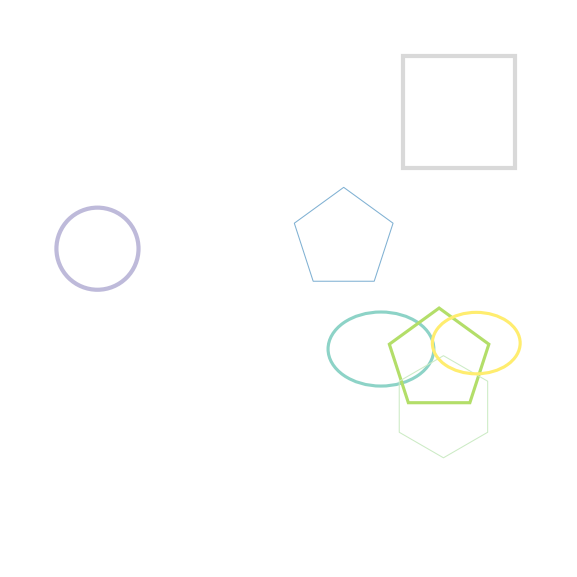[{"shape": "oval", "thickness": 1.5, "radius": 0.46, "center": [0.66, 0.395]}, {"shape": "circle", "thickness": 2, "radius": 0.36, "center": [0.169, 0.568]}, {"shape": "pentagon", "thickness": 0.5, "radius": 0.45, "center": [0.595, 0.585]}, {"shape": "pentagon", "thickness": 1.5, "radius": 0.45, "center": [0.76, 0.375]}, {"shape": "square", "thickness": 2, "radius": 0.48, "center": [0.795, 0.805]}, {"shape": "hexagon", "thickness": 0.5, "radius": 0.44, "center": [0.768, 0.295]}, {"shape": "oval", "thickness": 1.5, "radius": 0.38, "center": [0.825, 0.405]}]